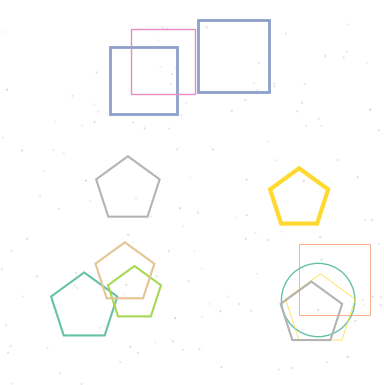[{"shape": "pentagon", "thickness": 1.5, "radius": 0.45, "center": [0.219, 0.202]}, {"shape": "circle", "thickness": 1, "radius": 0.48, "center": [0.826, 0.221]}, {"shape": "square", "thickness": 0.5, "radius": 0.46, "center": [0.869, 0.274]}, {"shape": "square", "thickness": 2, "radius": 0.44, "center": [0.373, 0.79]}, {"shape": "square", "thickness": 2, "radius": 0.46, "center": [0.607, 0.855]}, {"shape": "square", "thickness": 1, "radius": 0.42, "center": [0.423, 0.84]}, {"shape": "pentagon", "thickness": 1.5, "radius": 0.36, "center": [0.349, 0.237]}, {"shape": "pentagon", "thickness": 3, "radius": 0.4, "center": [0.777, 0.484]}, {"shape": "pentagon", "thickness": 0.5, "radius": 0.48, "center": [0.832, 0.194]}, {"shape": "pentagon", "thickness": 1.5, "radius": 0.4, "center": [0.324, 0.29]}, {"shape": "pentagon", "thickness": 1.5, "radius": 0.43, "center": [0.332, 0.507]}, {"shape": "pentagon", "thickness": 1.5, "radius": 0.42, "center": [0.809, 0.185]}]